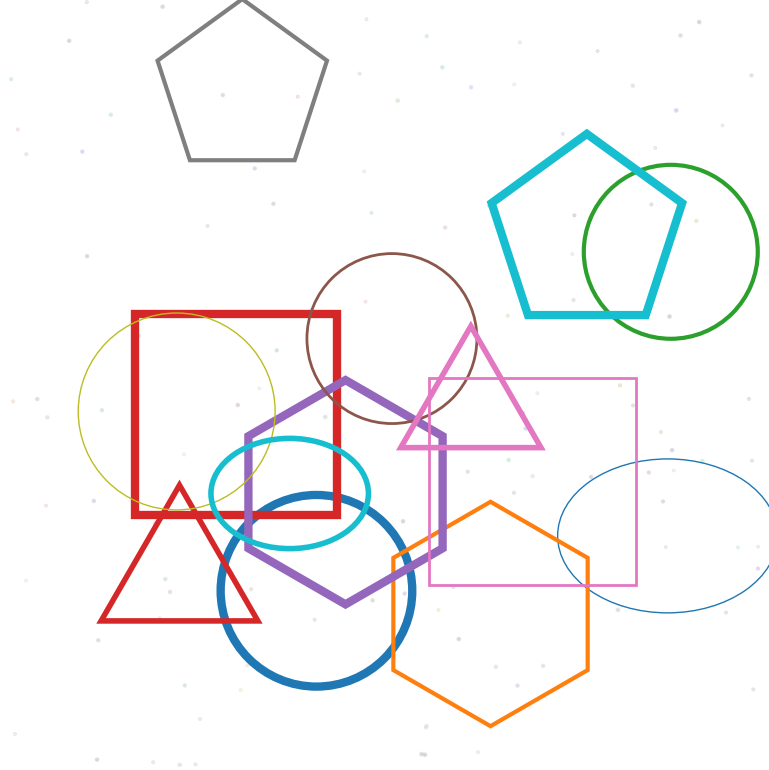[{"shape": "circle", "thickness": 3, "radius": 0.62, "center": [0.411, 0.233]}, {"shape": "oval", "thickness": 0.5, "radius": 0.71, "center": [0.867, 0.304]}, {"shape": "hexagon", "thickness": 1.5, "radius": 0.73, "center": [0.637, 0.203]}, {"shape": "circle", "thickness": 1.5, "radius": 0.56, "center": [0.871, 0.673]}, {"shape": "square", "thickness": 3, "radius": 0.65, "center": [0.307, 0.462]}, {"shape": "triangle", "thickness": 2, "radius": 0.59, "center": [0.233, 0.252]}, {"shape": "hexagon", "thickness": 3, "radius": 0.73, "center": [0.449, 0.361]}, {"shape": "circle", "thickness": 1, "radius": 0.55, "center": [0.509, 0.56]}, {"shape": "triangle", "thickness": 2, "radius": 0.53, "center": [0.612, 0.471]}, {"shape": "square", "thickness": 1, "radius": 0.67, "center": [0.692, 0.374]}, {"shape": "pentagon", "thickness": 1.5, "radius": 0.58, "center": [0.315, 0.885]}, {"shape": "circle", "thickness": 0.5, "radius": 0.64, "center": [0.229, 0.466]}, {"shape": "pentagon", "thickness": 3, "radius": 0.65, "center": [0.762, 0.696]}, {"shape": "oval", "thickness": 2, "radius": 0.51, "center": [0.376, 0.359]}]